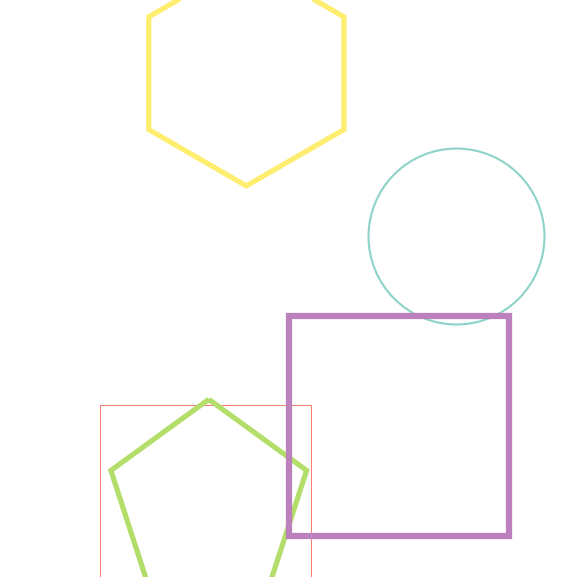[{"shape": "circle", "thickness": 1, "radius": 0.76, "center": [0.79, 0.59]}, {"shape": "square", "thickness": 0.5, "radius": 0.91, "center": [0.356, 0.116]}, {"shape": "pentagon", "thickness": 2.5, "radius": 0.89, "center": [0.362, 0.129]}, {"shape": "square", "thickness": 3, "radius": 0.95, "center": [0.691, 0.261]}, {"shape": "hexagon", "thickness": 2.5, "radius": 0.98, "center": [0.427, 0.872]}]